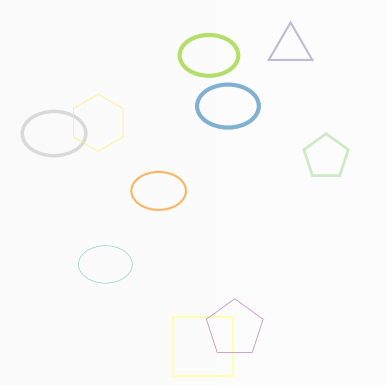[{"shape": "oval", "thickness": 0.5, "radius": 0.35, "center": [0.272, 0.313]}, {"shape": "square", "thickness": 1.5, "radius": 0.38, "center": [0.524, 0.101]}, {"shape": "triangle", "thickness": 1.5, "radius": 0.32, "center": [0.75, 0.877]}, {"shape": "oval", "thickness": 3, "radius": 0.4, "center": [0.588, 0.724]}, {"shape": "oval", "thickness": 1.5, "radius": 0.35, "center": [0.409, 0.504]}, {"shape": "oval", "thickness": 3, "radius": 0.38, "center": [0.539, 0.856]}, {"shape": "oval", "thickness": 2.5, "radius": 0.41, "center": [0.14, 0.653]}, {"shape": "pentagon", "thickness": 0.5, "radius": 0.38, "center": [0.606, 0.147]}, {"shape": "pentagon", "thickness": 2, "radius": 0.3, "center": [0.842, 0.593]}, {"shape": "hexagon", "thickness": 0.5, "radius": 0.37, "center": [0.254, 0.681]}]